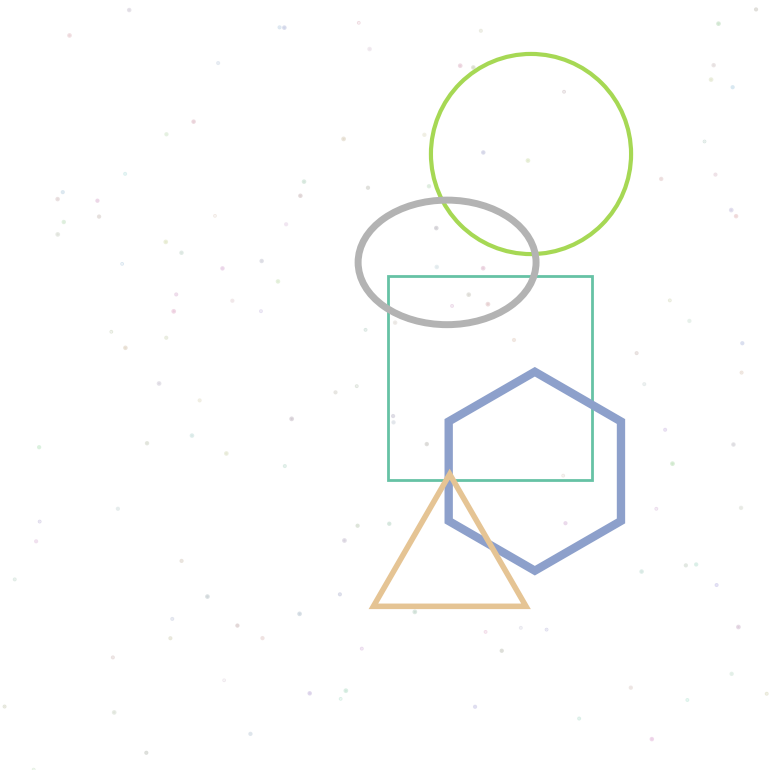[{"shape": "square", "thickness": 1, "radius": 0.66, "center": [0.636, 0.509]}, {"shape": "hexagon", "thickness": 3, "radius": 0.65, "center": [0.695, 0.388]}, {"shape": "circle", "thickness": 1.5, "radius": 0.65, "center": [0.69, 0.8]}, {"shape": "triangle", "thickness": 2, "radius": 0.57, "center": [0.584, 0.27]}, {"shape": "oval", "thickness": 2.5, "radius": 0.58, "center": [0.581, 0.659]}]